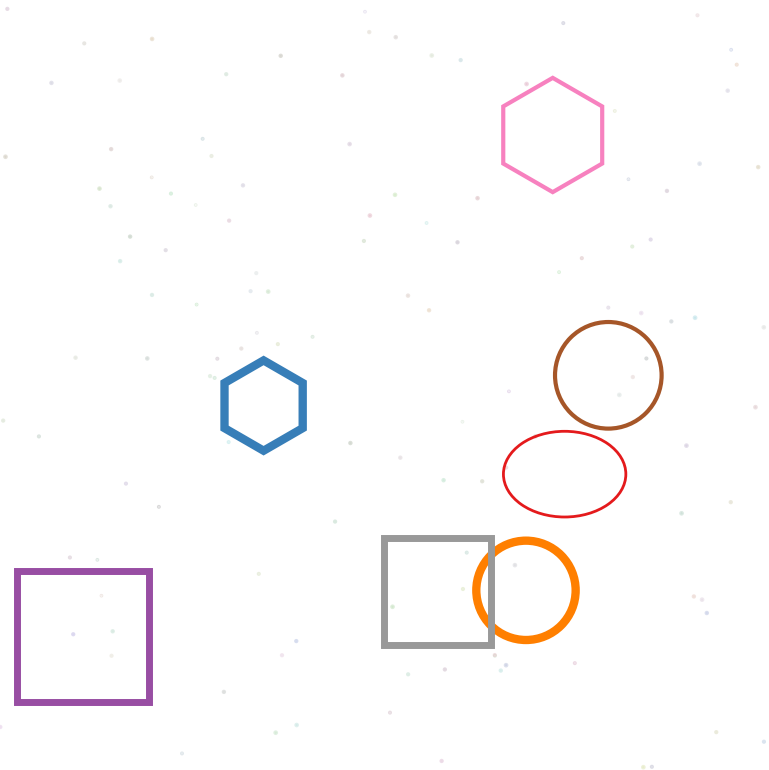[{"shape": "oval", "thickness": 1, "radius": 0.4, "center": [0.733, 0.384]}, {"shape": "hexagon", "thickness": 3, "radius": 0.29, "center": [0.342, 0.473]}, {"shape": "square", "thickness": 2.5, "radius": 0.43, "center": [0.108, 0.174]}, {"shape": "circle", "thickness": 3, "radius": 0.32, "center": [0.683, 0.233]}, {"shape": "circle", "thickness": 1.5, "radius": 0.35, "center": [0.79, 0.513]}, {"shape": "hexagon", "thickness": 1.5, "radius": 0.37, "center": [0.718, 0.825]}, {"shape": "square", "thickness": 2.5, "radius": 0.35, "center": [0.568, 0.232]}]